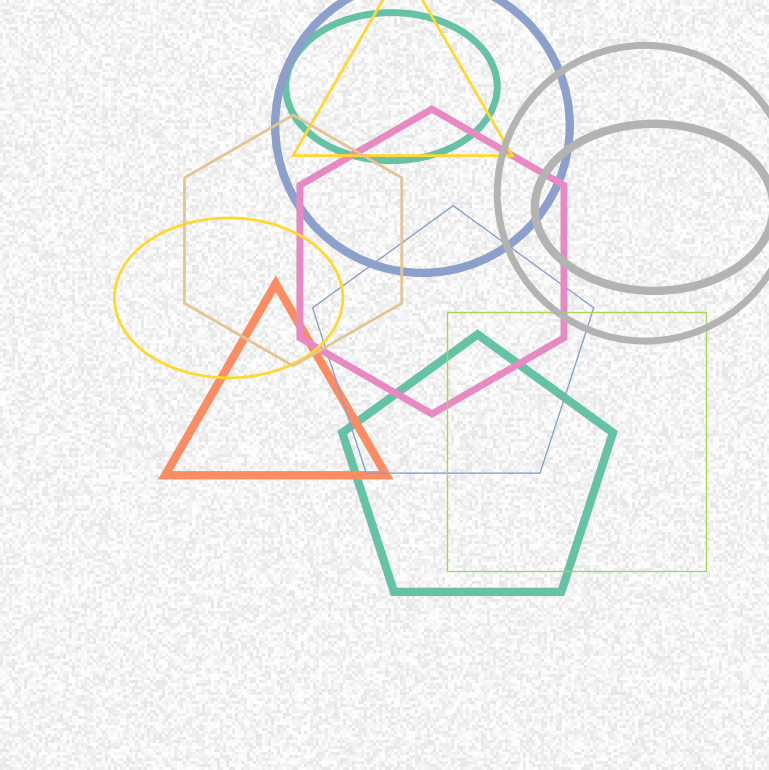[{"shape": "pentagon", "thickness": 3, "radius": 0.92, "center": [0.62, 0.381]}, {"shape": "oval", "thickness": 2.5, "radius": 0.69, "center": [0.508, 0.887]}, {"shape": "triangle", "thickness": 3, "radius": 0.83, "center": [0.358, 0.466]}, {"shape": "pentagon", "thickness": 0.5, "radius": 0.96, "center": [0.589, 0.541]}, {"shape": "circle", "thickness": 3, "radius": 0.96, "center": [0.549, 0.837]}, {"shape": "hexagon", "thickness": 2.5, "radius": 0.99, "center": [0.561, 0.66]}, {"shape": "square", "thickness": 0.5, "radius": 0.84, "center": [0.749, 0.426]}, {"shape": "triangle", "thickness": 1, "radius": 0.82, "center": [0.523, 0.88]}, {"shape": "oval", "thickness": 1, "radius": 0.74, "center": [0.297, 0.613]}, {"shape": "hexagon", "thickness": 1, "radius": 0.81, "center": [0.381, 0.688]}, {"shape": "circle", "thickness": 2.5, "radius": 0.96, "center": [0.838, 0.749]}, {"shape": "oval", "thickness": 3, "radius": 0.77, "center": [0.85, 0.731]}]